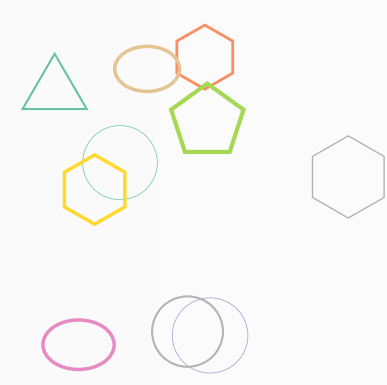[{"shape": "triangle", "thickness": 1.5, "radius": 0.48, "center": [0.141, 0.765]}, {"shape": "circle", "thickness": 0.5, "radius": 0.48, "center": [0.31, 0.578]}, {"shape": "hexagon", "thickness": 2, "radius": 0.42, "center": [0.528, 0.852]}, {"shape": "circle", "thickness": 0.5, "radius": 0.49, "center": [0.542, 0.129]}, {"shape": "oval", "thickness": 2.5, "radius": 0.46, "center": [0.203, 0.105]}, {"shape": "pentagon", "thickness": 3, "radius": 0.49, "center": [0.535, 0.685]}, {"shape": "hexagon", "thickness": 2.5, "radius": 0.45, "center": [0.244, 0.508]}, {"shape": "oval", "thickness": 2.5, "radius": 0.42, "center": [0.38, 0.821]}, {"shape": "circle", "thickness": 1.5, "radius": 0.46, "center": [0.484, 0.139]}, {"shape": "hexagon", "thickness": 1, "radius": 0.53, "center": [0.899, 0.54]}]